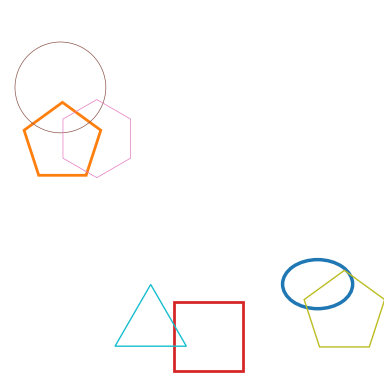[{"shape": "oval", "thickness": 2.5, "radius": 0.46, "center": [0.825, 0.262]}, {"shape": "pentagon", "thickness": 2, "radius": 0.52, "center": [0.162, 0.629]}, {"shape": "square", "thickness": 2, "radius": 0.45, "center": [0.541, 0.126]}, {"shape": "circle", "thickness": 0.5, "radius": 0.59, "center": [0.157, 0.773]}, {"shape": "hexagon", "thickness": 0.5, "radius": 0.51, "center": [0.251, 0.64]}, {"shape": "pentagon", "thickness": 1, "radius": 0.55, "center": [0.895, 0.188]}, {"shape": "triangle", "thickness": 1, "radius": 0.53, "center": [0.391, 0.154]}]